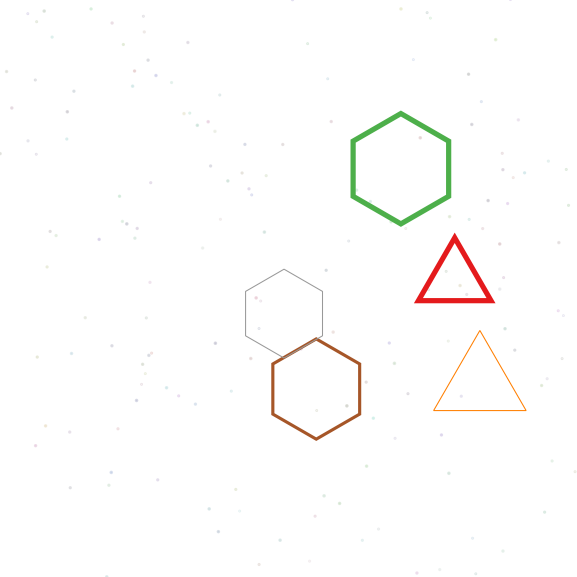[{"shape": "triangle", "thickness": 2.5, "radius": 0.36, "center": [0.787, 0.515]}, {"shape": "hexagon", "thickness": 2.5, "radius": 0.48, "center": [0.694, 0.707]}, {"shape": "triangle", "thickness": 0.5, "radius": 0.46, "center": [0.831, 0.334]}, {"shape": "hexagon", "thickness": 1.5, "radius": 0.43, "center": [0.548, 0.325]}, {"shape": "hexagon", "thickness": 0.5, "radius": 0.38, "center": [0.492, 0.456]}]